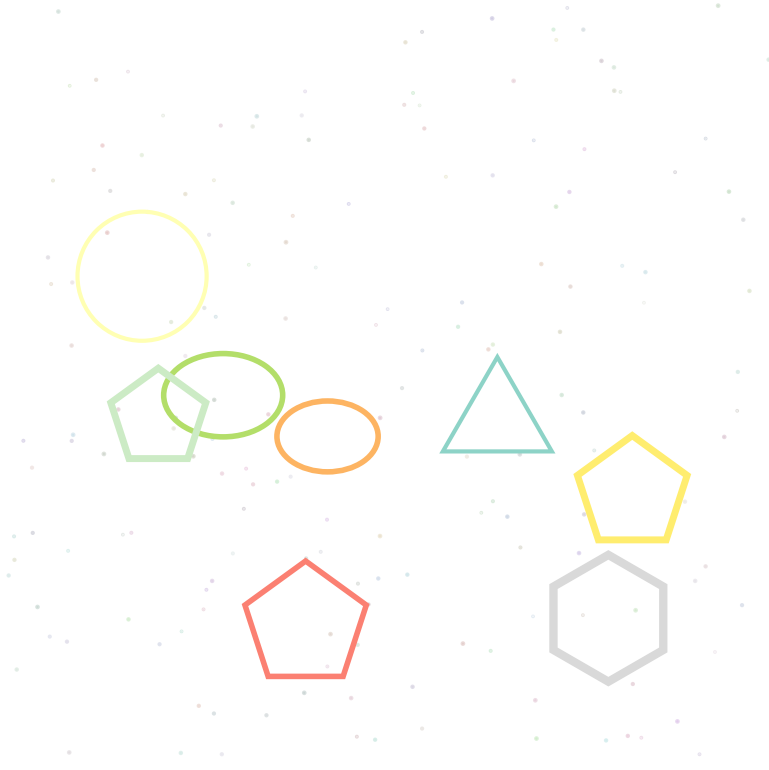[{"shape": "triangle", "thickness": 1.5, "radius": 0.41, "center": [0.646, 0.455]}, {"shape": "circle", "thickness": 1.5, "radius": 0.42, "center": [0.185, 0.641]}, {"shape": "pentagon", "thickness": 2, "radius": 0.41, "center": [0.397, 0.189]}, {"shape": "oval", "thickness": 2, "radius": 0.33, "center": [0.425, 0.433]}, {"shape": "oval", "thickness": 2, "radius": 0.39, "center": [0.29, 0.487]}, {"shape": "hexagon", "thickness": 3, "radius": 0.41, "center": [0.79, 0.197]}, {"shape": "pentagon", "thickness": 2.5, "radius": 0.32, "center": [0.206, 0.457]}, {"shape": "pentagon", "thickness": 2.5, "radius": 0.37, "center": [0.821, 0.359]}]